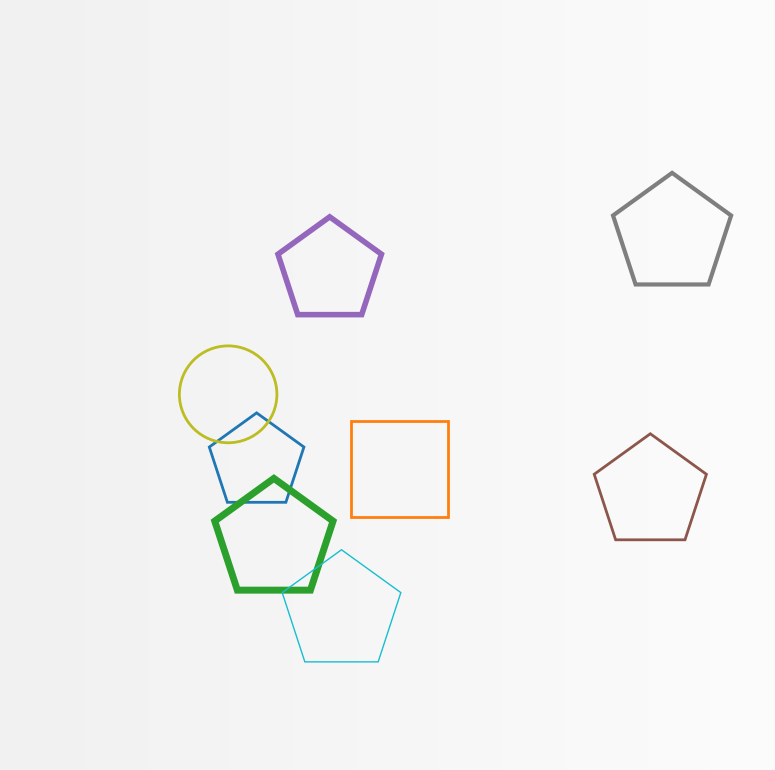[{"shape": "pentagon", "thickness": 1, "radius": 0.32, "center": [0.331, 0.4]}, {"shape": "square", "thickness": 1, "radius": 0.31, "center": [0.515, 0.391]}, {"shape": "pentagon", "thickness": 2.5, "radius": 0.4, "center": [0.353, 0.298]}, {"shape": "pentagon", "thickness": 2, "radius": 0.35, "center": [0.425, 0.648]}, {"shape": "pentagon", "thickness": 1, "radius": 0.38, "center": [0.839, 0.361]}, {"shape": "pentagon", "thickness": 1.5, "radius": 0.4, "center": [0.867, 0.695]}, {"shape": "circle", "thickness": 1, "radius": 0.31, "center": [0.294, 0.488]}, {"shape": "pentagon", "thickness": 0.5, "radius": 0.4, "center": [0.441, 0.206]}]